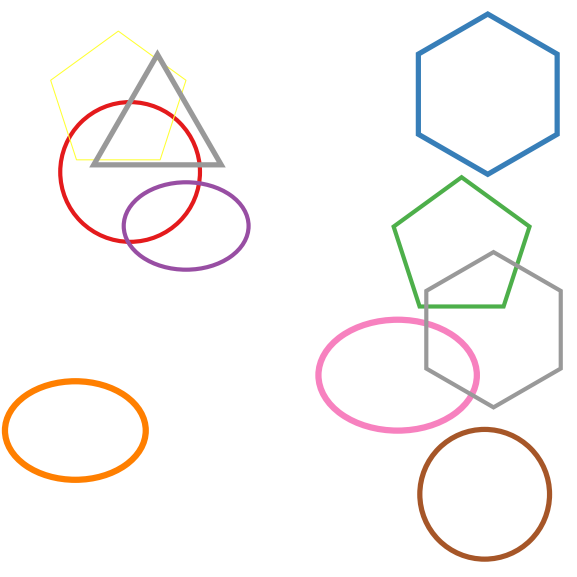[{"shape": "circle", "thickness": 2, "radius": 0.6, "center": [0.225, 0.701]}, {"shape": "hexagon", "thickness": 2.5, "radius": 0.69, "center": [0.845, 0.836]}, {"shape": "pentagon", "thickness": 2, "radius": 0.62, "center": [0.799, 0.568]}, {"shape": "oval", "thickness": 2, "radius": 0.54, "center": [0.322, 0.608]}, {"shape": "oval", "thickness": 3, "radius": 0.61, "center": [0.13, 0.254]}, {"shape": "pentagon", "thickness": 0.5, "radius": 0.62, "center": [0.205, 0.822]}, {"shape": "circle", "thickness": 2.5, "radius": 0.56, "center": [0.839, 0.143]}, {"shape": "oval", "thickness": 3, "radius": 0.69, "center": [0.689, 0.349]}, {"shape": "hexagon", "thickness": 2, "radius": 0.67, "center": [0.855, 0.428]}, {"shape": "triangle", "thickness": 2.5, "radius": 0.64, "center": [0.273, 0.777]}]